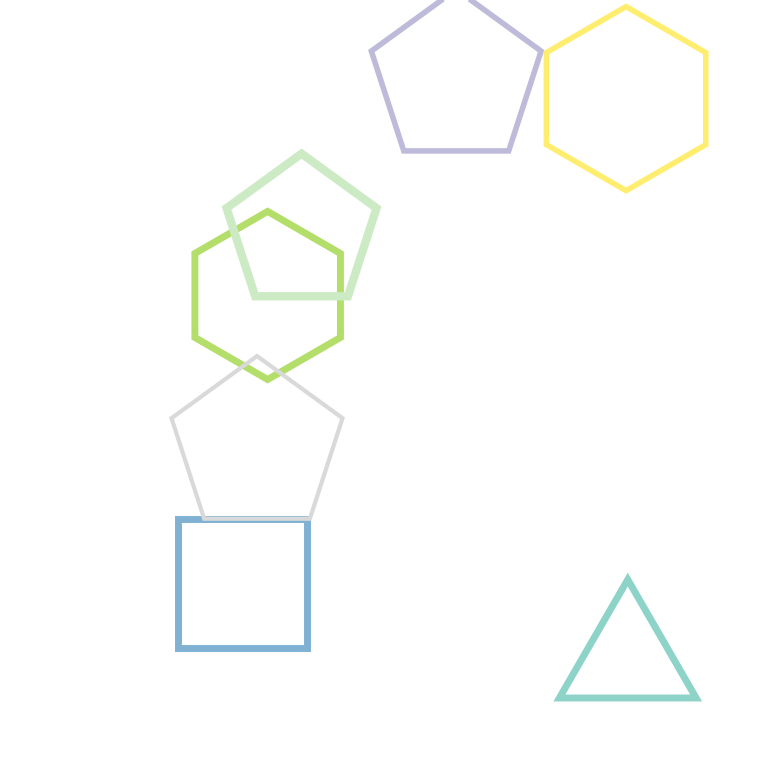[{"shape": "triangle", "thickness": 2.5, "radius": 0.51, "center": [0.815, 0.145]}, {"shape": "pentagon", "thickness": 2, "radius": 0.58, "center": [0.593, 0.898]}, {"shape": "square", "thickness": 2.5, "radius": 0.42, "center": [0.315, 0.242]}, {"shape": "hexagon", "thickness": 2.5, "radius": 0.55, "center": [0.348, 0.616]}, {"shape": "pentagon", "thickness": 1.5, "radius": 0.58, "center": [0.334, 0.421]}, {"shape": "pentagon", "thickness": 3, "radius": 0.51, "center": [0.392, 0.698]}, {"shape": "hexagon", "thickness": 2, "radius": 0.6, "center": [0.813, 0.872]}]